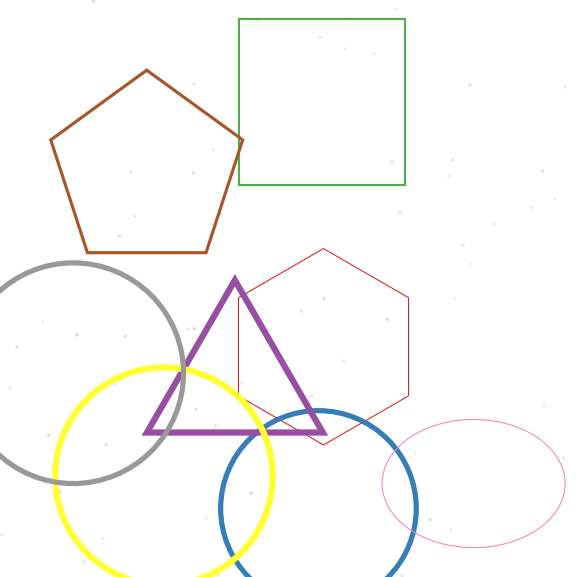[{"shape": "hexagon", "thickness": 0.5, "radius": 0.85, "center": [0.56, 0.399]}, {"shape": "circle", "thickness": 2.5, "radius": 0.85, "center": [0.551, 0.119]}, {"shape": "square", "thickness": 1, "radius": 0.72, "center": [0.557, 0.822]}, {"shape": "triangle", "thickness": 3, "radius": 0.88, "center": [0.407, 0.338]}, {"shape": "circle", "thickness": 3, "radius": 0.94, "center": [0.284, 0.175]}, {"shape": "pentagon", "thickness": 1.5, "radius": 0.87, "center": [0.254, 0.703]}, {"shape": "oval", "thickness": 0.5, "radius": 0.79, "center": [0.82, 0.162]}, {"shape": "circle", "thickness": 2.5, "radius": 0.96, "center": [0.127, 0.353]}]